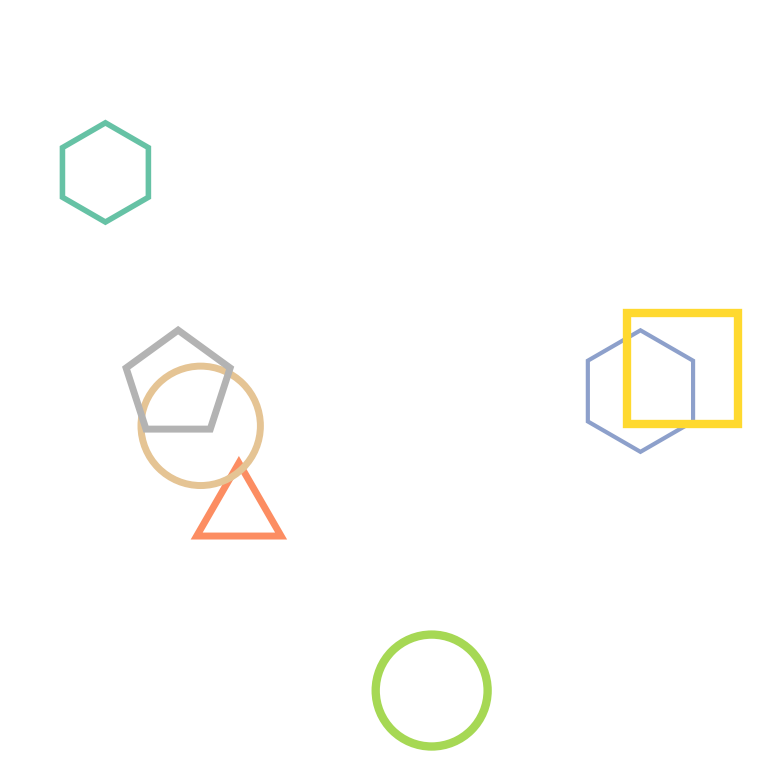[{"shape": "hexagon", "thickness": 2, "radius": 0.32, "center": [0.137, 0.776]}, {"shape": "triangle", "thickness": 2.5, "radius": 0.32, "center": [0.31, 0.335]}, {"shape": "hexagon", "thickness": 1.5, "radius": 0.39, "center": [0.832, 0.492]}, {"shape": "circle", "thickness": 3, "radius": 0.36, "center": [0.561, 0.103]}, {"shape": "square", "thickness": 3, "radius": 0.36, "center": [0.887, 0.522]}, {"shape": "circle", "thickness": 2.5, "radius": 0.39, "center": [0.261, 0.447]}, {"shape": "pentagon", "thickness": 2.5, "radius": 0.36, "center": [0.231, 0.5]}]